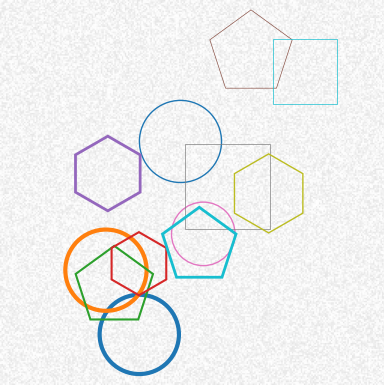[{"shape": "circle", "thickness": 1, "radius": 0.53, "center": [0.469, 0.633]}, {"shape": "circle", "thickness": 3, "radius": 0.51, "center": [0.362, 0.131]}, {"shape": "circle", "thickness": 3, "radius": 0.53, "center": [0.275, 0.298]}, {"shape": "pentagon", "thickness": 1.5, "radius": 0.53, "center": [0.297, 0.256]}, {"shape": "hexagon", "thickness": 1.5, "radius": 0.41, "center": [0.361, 0.315]}, {"shape": "hexagon", "thickness": 2, "radius": 0.48, "center": [0.28, 0.549]}, {"shape": "pentagon", "thickness": 0.5, "radius": 0.56, "center": [0.652, 0.862]}, {"shape": "circle", "thickness": 1, "radius": 0.41, "center": [0.528, 0.393]}, {"shape": "square", "thickness": 0.5, "radius": 0.55, "center": [0.591, 0.515]}, {"shape": "hexagon", "thickness": 1, "radius": 0.51, "center": [0.698, 0.498]}, {"shape": "square", "thickness": 0.5, "radius": 0.42, "center": [0.792, 0.814]}, {"shape": "pentagon", "thickness": 2, "radius": 0.5, "center": [0.518, 0.361]}]